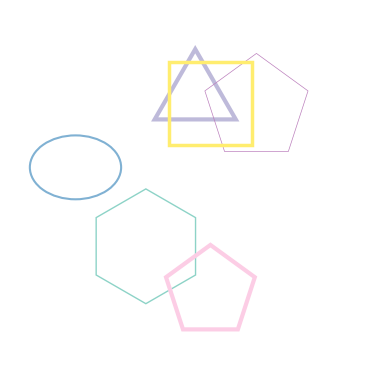[{"shape": "hexagon", "thickness": 1, "radius": 0.75, "center": [0.379, 0.36]}, {"shape": "triangle", "thickness": 3, "radius": 0.61, "center": [0.507, 0.751]}, {"shape": "oval", "thickness": 1.5, "radius": 0.59, "center": [0.196, 0.565]}, {"shape": "pentagon", "thickness": 3, "radius": 0.61, "center": [0.547, 0.243]}, {"shape": "pentagon", "thickness": 0.5, "radius": 0.7, "center": [0.666, 0.72]}, {"shape": "square", "thickness": 2.5, "radius": 0.54, "center": [0.548, 0.731]}]